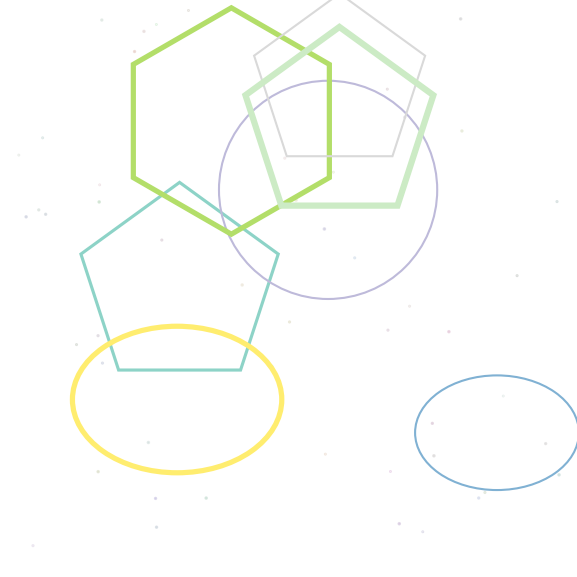[{"shape": "pentagon", "thickness": 1.5, "radius": 0.9, "center": [0.311, 0.504]}, {"shape": "circle", "thickness": 1, "radius": 0.94, "center": [0.568, 0.67]}, {"shape": "oval", "thickness": 1, "radius": 0.71, "center": [0.861, 0.25]}, {"shape": "hexagon", "thickness": 2.5, "radius": 0.98, "center": [0.401, 0.79]}, {"shape": "pentagon", "thickness": 1, "radius": 0.78, "center": [0.588, 0.855]}, {"shape": "pentagon", "thickness": 3, "radius": 0.86, "center": [0.588, 0.781]}, {"shape": "oval", "thickness": 2.5, "radius": 0.91, "center": [0.307, 0.307]}]